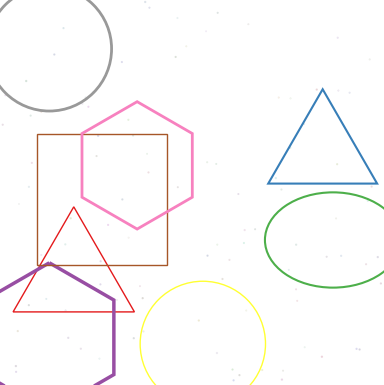[{"shape": "triangle", "thickness": 1, "radius": 0.91, "center": [0.192, 0.281]}, {"shape": "triangle", "thickness": 1.5, "radius": 0.82, "center": [0.838, 0.605]}, {"shape": "oval", "thickness": 1.5, "radius": 0.88, "center": [0.865, 0.377]}, {"shape": "hexagon", "thickness": 2.5, "radius": 0.97, "center": [0.128, 0.124]}, {"shape": "circle", "thickness": 1, "radius": 0.81, "center": [0.527, 0.107]}, {"shape": "square", "thickness": 1, "radius": 0.85, "center": [0.265, 0.482]}, {"shape": "hexagon", "thickness": 2, "radius": 0.83, "center": [0.356, 0.57]}, {"shape": "circle", "thickness": 2, "radius": 0.81, "center": [0.128, 0.873]}]